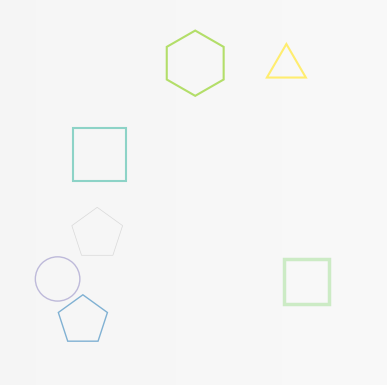[{"shape": "square", "thickness": 1.5, "radius": 0.34, "center": [0.257, 0.599]}, {"shape": "circle", "thickness": 1, "radius": 0.29, "center": [0.149, 0.275]}, {"shape": "pentagon", "thickness": 1, "radius": 0.33, "center": [0.214, 0.168]}, {"shape": "hexagon", "thickness": 1.5, "radius": 0.42, "center": [0.504, 0.836]}, {"shape": "pentagon", "thickness": 0.5, "radius": 0.34, "center": [0.251, 0.393]}, {"shape": "square", "thickness": 2.5, "radius": 0.29, "center": [0.791, 0.269]}, {"shape": "triangle", "thickness": 1.5, "radius": 0.29, "center": [0.739, 0.828]}]